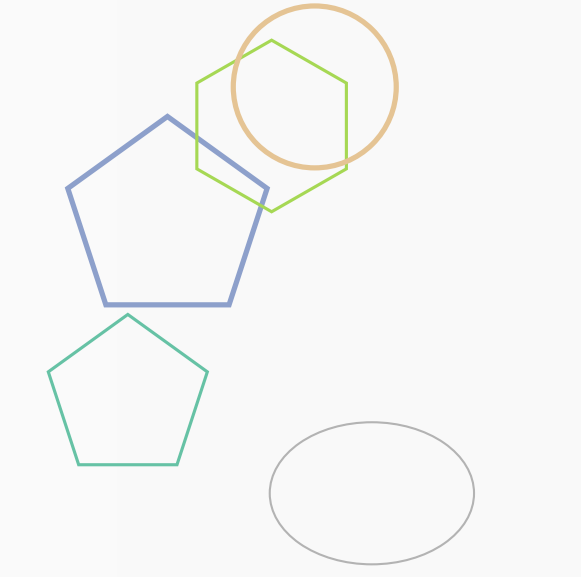[{"shape": "pentagon", "thickness": 1.5, "radius": 0.72, "center": [0.22, 0.311]}, {"shape": "pentagon", "thickness": 2.5, "radius": 0.9, "center": [0.288, 0.617]}, {"shape": "hexagon", "thickness": 1.5, "radius": 0.74, "center": [0.467, 0.781]}, {"shape": "circle", "thickness": 2.5, "radius": 0.7, "center": [0.542, 0.849]}, {"shape": "oval", "thickness": 1, "radius": 0.88, "center": [0.64, 0.145]}]